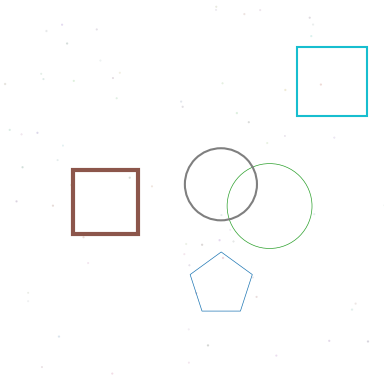[{"shape": "pentagon", "thickness": 0.5, "radius": 0.42, "center": [0.575, 0.261]}, {"shape": "circle", "thickness": 0.5, "radius": 0.55, "center": [0.7, 0.465]}, {"shape": "square", "thickness": 3, "radius": 0.42, "center": [0.274, 0.476]}, {"shape": "circle", "thickness": 1.5, "radius": 0.47, "center": [0.574, 0.521]}, {"shape": "square", "thickness": 1.5, "radius": 0.45, "center": [0.862, 0.789]}]